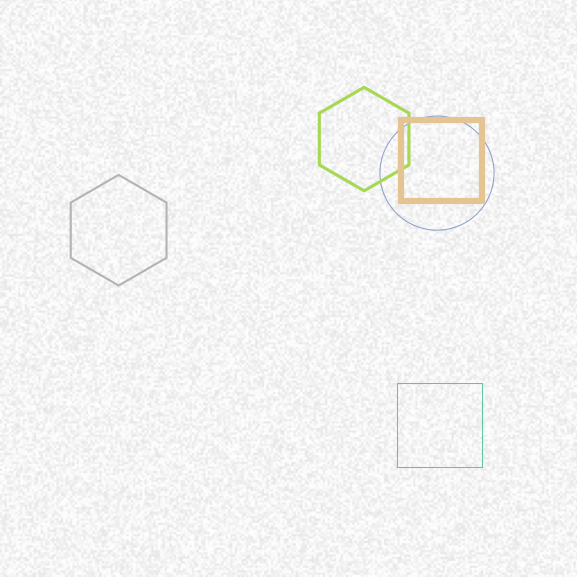[{"shape": "square", "thickness": 0.5, "radius": 0.37, "center": [0.762, 0.263]}, {"shape": "circle", "thickness": 0.5, "radius": 0.49, "center": [0.757, 0.699]}, {"shape": "hexagon", "thickness": 1.5, "radius": 0.45, "center": [0.631, 0.758]}, {"shape": "square", "thickness": 3, "radius": 0.35, "center": [0.765, 0.721]}, {"shape": "hexagon", "thickness": 1, "radius": 0.48, "center": [0.205, 0.601]}]